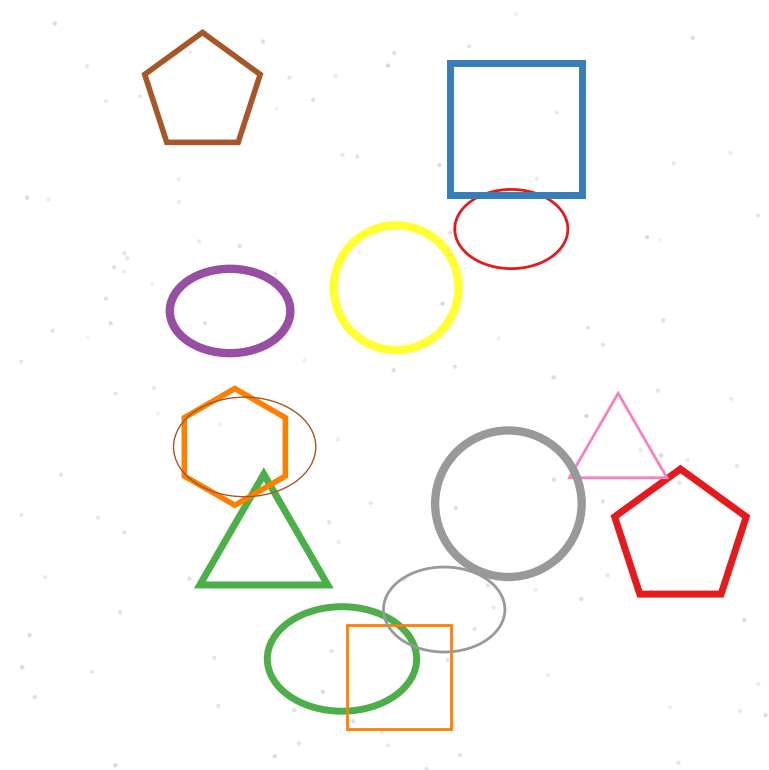[{"shape": "oval", "thickness": 1, "radius": 0.37, "center": [0.664, 0.703]}, {"shape": "pentagon", "thickness": 2.5, "radius": 0.45, "center": [0.884, 0.301]}, {"shape": "square", "thickness": 2.5, "radius": 0.43, "center": [0.67, 0.832]}, {"shape": "triangle", "thickness": 2.5, "radius": 0.48, "center": [0.343, 0.288]}, {"shape": "oval", "thickness": 2.5, "radius": 0.48, "center": [0.444, 0.144]}, {"shape": "oval", "thickness": 3, "radius": 0.39, "center": [0.299, 0.596]}, {"shape": "hexagon", "thickness": 2, "radius": 0.38, "center": [0.305, 0.42]}, {"shape": "square", "thickness": 1, "radius": 0.34, "center": [0.519, 0.121]}, {"shape": "circle", "thickness": 3, "radius": 0.4, "center": [0.514, 0.626]}, {"shape": "oval", "thickness": 0.5, "radius": 0.46, "center": [0.318, 0.42]}, {"shape": "pentagon", "thickness": 2, "radius": 0.39, "center": [0.263, 0.879]}, {"shape": "triangle", "thickness": 1, "radius": 0.37, "center": [0.803, 0.416]}, {"shape": "circle", "thickness": 3, "radius": 0.48, "center": [0.66, 0.346]}, {"shape": "oval", "thickness": 1, "radius": 0.39, "center": [0.577, 0.208]}]